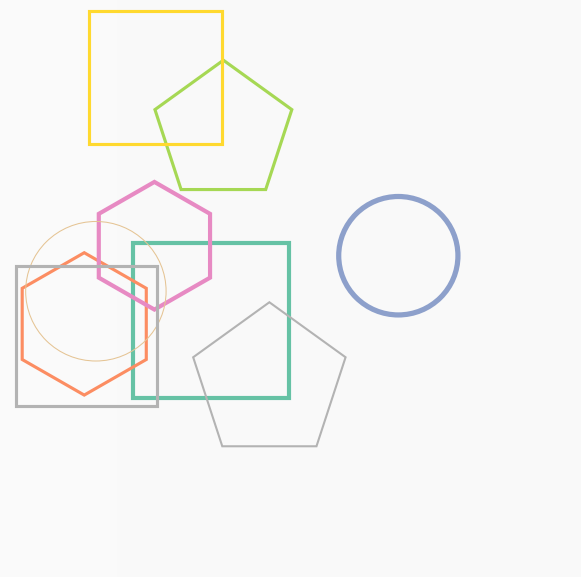[{"shape": "square", "thickness": 2, "radius": 0.67, "center": [0.363, 0.444]}, {"shape": "hexagon", "thickness": 1.5, "radius": 0.62, "center": [0.145, 0.438]}, {"shape": "circle", "thickness": 2.5, "radius": 0.51, "center": [0.685, 0.556]}, {"shape": "hexagon", "thickness": 2, "radius": 0.55, "center": [0.266, 0.574]}, {"shape": "pentagon", "thickness": 1.5, "radius": 0.62, "center": [0.384, 0.771]}, {"shape": "square", "thickness": 1.5, "radius": 0.57, "center": [0.267, 0.865]}, {"shape": "circle", "thickness": 0.5, "radius": 0.6, "center": [0.165, 0.495]}, {"shape": "pentagon", "thickness": 1, "radius": 0.69, "center": [0.463, 0.338]}, {"shape": "square", "thickness": 1.5, "radius": 0.61, "center": [0.149, 0.418]}]